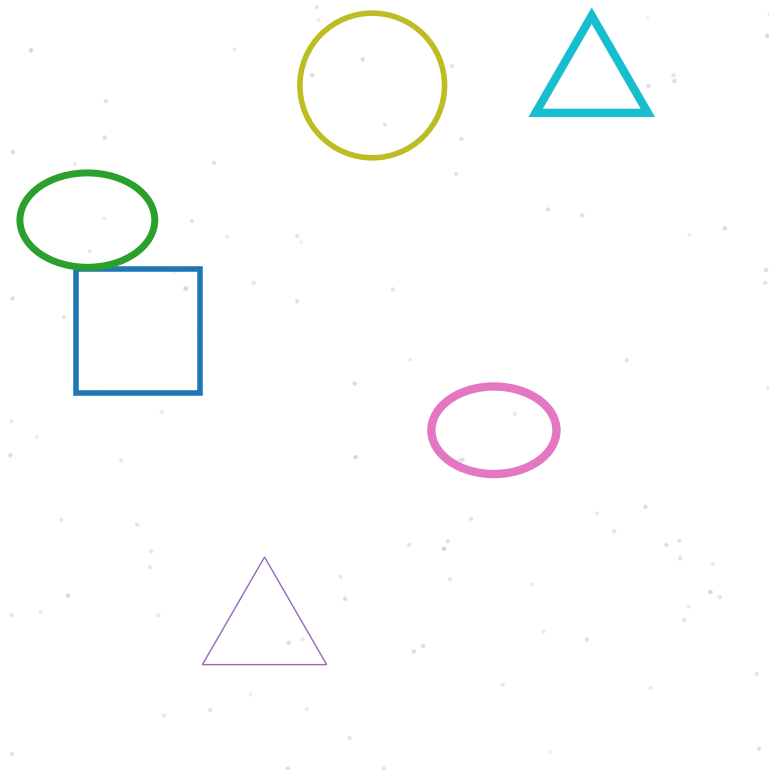[{"shape": "square", "thickness": 2, "radius": 0.4, "center": [0.179, 0.57]}, {"shape": "oval", "thickness": 2.5, "radius": 0.44, "center": [0.113, 0.714]}, {"shape": "triangle", "thickness": 0.5, "radius": 0.47, "center": [0.344, 0.183]}, {"shape": "oval", "thickness": 3, "radius": 0.41, "center": [0.641, 0.441]}, {"shape": "circle", "thickness": 2, "radius": 0.47, "center": [0.483, 0.889]}, {"shape": "triangle", "thickness": 3, "radius": 0.42, "center": [0.768, 0.895]}]